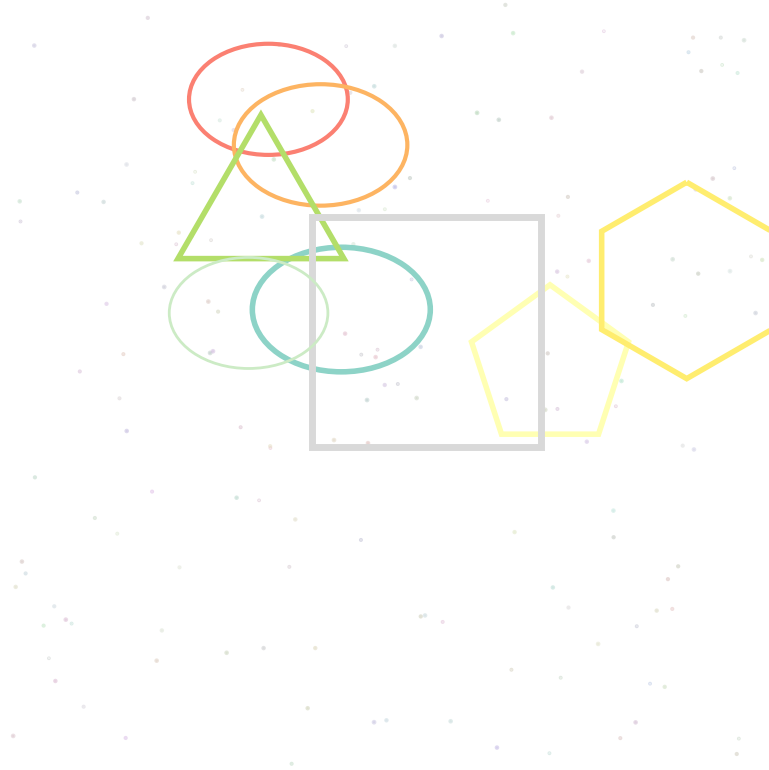[{"shape": "oval", "thickness": 2, "radius": 0.58, "center": [0.443, 0.598]}, {"shape": "pentagon", "thickness": 2, "radius": 0.54, "center": [0.714, 0.523]}, {"shape": "oval", "thickness": 1.5, "radius": 0.52, "center": [0.349, 0.871]}, {"shape": "oval", "thickness": 1.5, "radius": 0.56, "center": [0.416, 0.812]}, {"shape": "triangle", "thickness": 2, "radius": 0.62, "center": [0.339, 0.726]}, {"shape": "square", "thickness": 2.5, "radius": 0.75, "center": [0.554, 0.569]}, {"shape": "oval", "thickness": 1, "radius": 0.52, "center": [0.323, 0.594]}, {"shape": "hexagon", "thickness": 2, "radius": 0.64, "center": [0.892, 0.636]}]